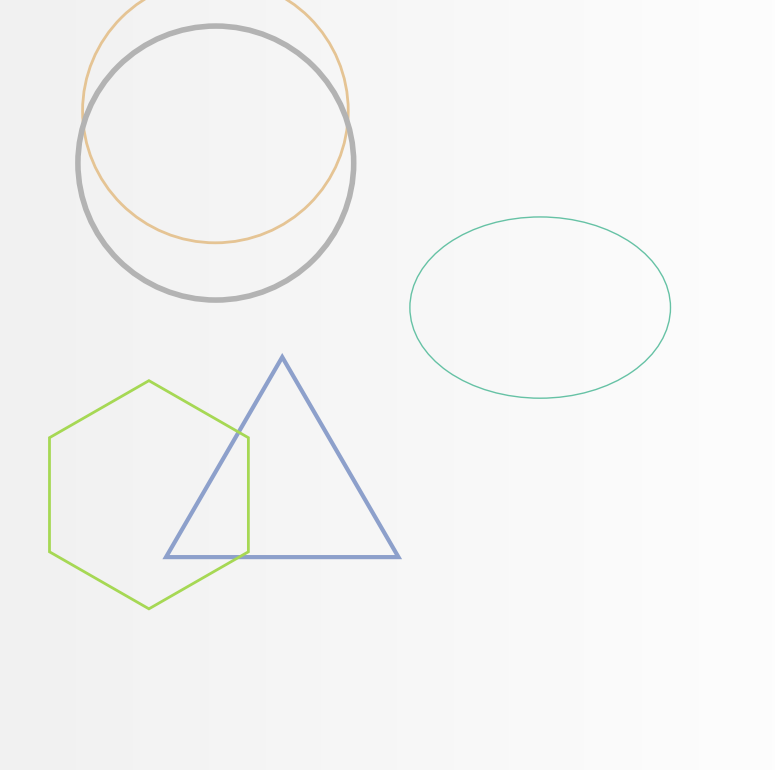[{"shape": "oval", "thickness": 0.5, "radius": 0.84, "center": [0.697, 0.601]}, {"shape": "triangle", "thickness": 1.5, "radius": 0.87, "center": [0.364, 0.363]}, {"shape": "hexagon", "thickness": 1, "radius": 0.74, "center": [0.192, 0.357]}, {"shape": "circle", "thickness": 1, "radius": 0.86, "center": [0.278, 0.856]}, {"shape": "circle", "thickness": 2, "radius": 0.89, "center": [0.278, 0.788]}]